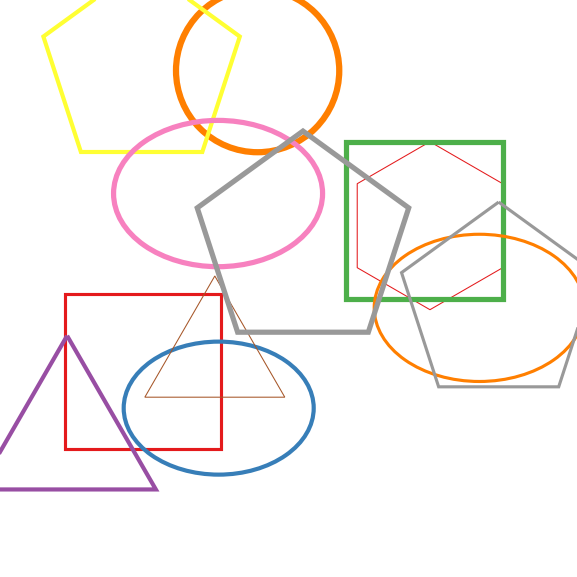[{"shape": "square", "thickness": 1.5, "radius": 0.67, "center": [0.248, 0.356]}, {"shape": "hexagon", "thickness": 0.5, "radius": 0.73, "center": [0.745, 0.608]}, {"shape": "oval", "thickness": 2, "radius": 0.82, "center": [0.379, 0.292]}, {"shape": "square", "thickness": 2.5, "radius": 0.68, "center": [0.735, 0.617]}, {"shape": "triangle", "thickness": 2, "radius": 0.89, "center": [0.116, 0.24]}, {"shape": "circle", "thickness": 3, "radius": 0.71, "center": [0.446, 0.877]}, {"shape": "oval", "thickness": 1.5, "radius": 0.91, "center": [0.83, 0.466]}, {"shape": "pentagon", "thickness": 2, "radius": 0.89, "center": [0.245, 0.881]}, {"shape": "triangle", "thickness": 0.5, "radius": 0.7, "center": [0.372, 0.381]}, {"shape": "oval", "thickness": 2.5, "radius": 0.9, "center": [0.378, 0.664]}, {"shape": "pentagon", "thickness": 2.5, "radius": 0.96, "center": [0.525, 0.58]}, {"shape": "pentagon", "thickness": 1.5, "radius": 0.88, "center": [0.864, 0.472]}]